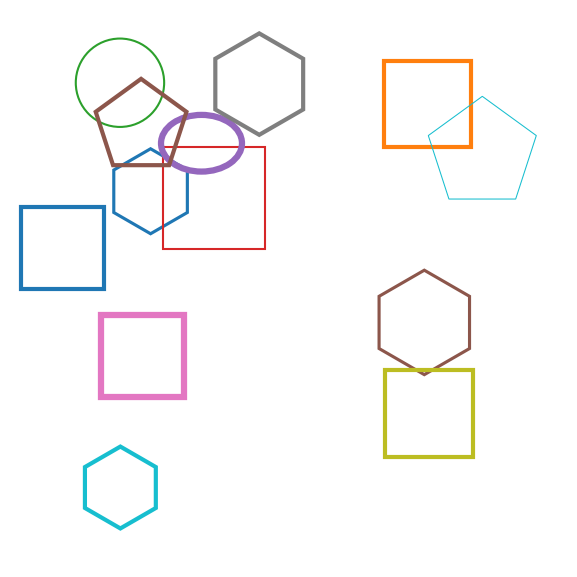[{"shape": "hexagon", "thickness": 1.5, "radius": 0.37, "center": [0.261, 0.668]}, {"shape": "square", "thickness": 2, "radius": 0.36, "center": [0.108, 0.57]}, {"shape": "square", "thickness": 2, "radius": 0.37, "center": [0.74, 0.819]}, {"shape": "circle", "thickness": 1, "radius": 0.38, "center": [0.208, 0.856]}, {"shape": "square", "thickness": 1, "radius": 0.44, "center": [0.37, 0.656]}, {"shape": "oval", "thickness": 3, "radius": 0.35, "center": [0.349, 0.751]}, {"shape": "hexagon", "thickness": 1.5, "radius": 0.45, "center": [0.735, 0.441]}, {"shape": "pentagon", "thickness": 2, "radius": 0.41, "center": [0.244, 0.78]}, {"shape": "square", "thickness": 3, "radius": 0.36, "center": [0.247, 0.383]}, {"shape": "hexagon", "thickness": 2, "radius": 0.44, "center": [0.449, 0.854]}, {"shape": "square", "thickness": 2, "radius": 0.38, "center": [0.743, 0.283]}, {"shape": "hexagon", "thickness": 2, "radius": 0.35, "center": [0.208, 0.155]}, {"shape": "pentagon", "thickness": 0.5, "radius": 0.49, "center": [0.835, 0.734]}]